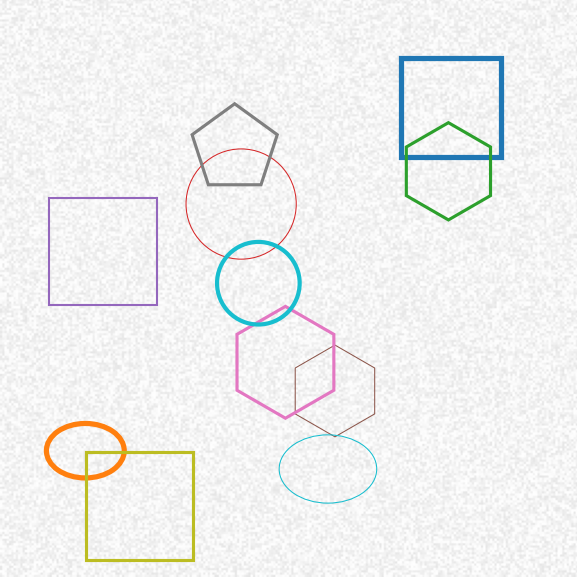[{"shape": "square", "thickness": 2.5, "radius": 0.43, "center": [0.781, 0.814]}, {"shape": "oval", "thickness": 2.5, "radius": 0.34, "center": [0.148, 0.219]}, {"shape": "hexagon", "thickness": 1.5, "radius": 0.42, "center": [0.776, 0.703]}, {"shape": "circle", "thickness": 0.5, "radius": 0.48, "center": [0.418, 0.646]}, {"shape": "square", "thickness": 1, "radius": 0.47, "center": [0.178, 0.564]}, {"shape": "hexagon", "thickness": 0.5, "radius": 0.4, "center": [0.58, 0.322]}, {"shape": "hexagon", "thickness": 1.5, "radius": 0.48, "center": [0.494, 0.372]}, {"shape": "pentagon", "thickness": 1.5, "radius": 0.39, "center": [0.406, 0.742]}, {"shape": "square", "thickness": 1.5, "radius": 0.47, "center": [0.241, 0.123]}, {"shape": "oval", "thickness": 0.5, "radius": 0.42, "center": [0.568, 0.187]}, {"shape": "circle", "thickness": 2, "radius": 0.36, "center": [0.447, 0.509]}]